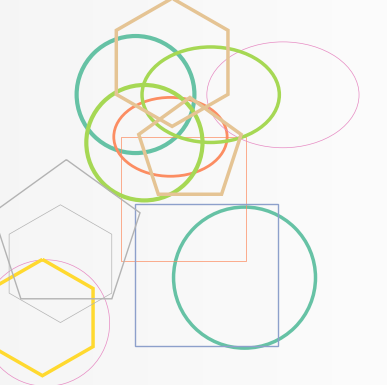[{"shape": "circle", "thickness": 2.5, "radius": 0.92, "center": [0.631, 0.279]}, {"shape": "circle", "thickness": 3, "radius": 0.76, "center": [0.35, 0.754]}, {"shape": "oval", "thickness": 2, "radius": 0.73, "center": [0.44, 0.645]}, {"shape": "square", "thickness": 0.5, "radius": 0.81, "center": [0.474, 0.482]}, {"shape": "square", "thickness": 1, "radius": 0.92, "center": [0.533, 0.285]}, {"shape": "oval", "thickness": 0.5, "radius": 0.98, "center": [0.73, 0.754]}, {"shape": "circle", "thickness": 0.5, "radius": 0.82, "center": [0.119, 0.161]}, {"shape": "oval", "thickness": 2.5, "radius": 0.89, "center": [0.544, 0.754]}, {"shape": "circle", "thickness": 3, "radius": 0.75, "center": [0.373, 0.629]}, {"shape": "hexagon", "thickness": 2.5, "radius": 0.75, "center": [0.109, 0.175]}, {"shape": "hexagon", "thickness": 2.5, "radius": 0.83, "center": [0.444, 0.838]}, {"shape": "pentagon", "thickness": 2.5, "radius": 0.69, "center": [0.49, 0.608]}, {"shape": "hexagon", "thickness": 0.5, "radius": 0.76, "center": [0.156, 0.315]}, {"shape": "pentagon", "thickness": 1, "radius": 1.0, "center": [0.171, 0.386]}]